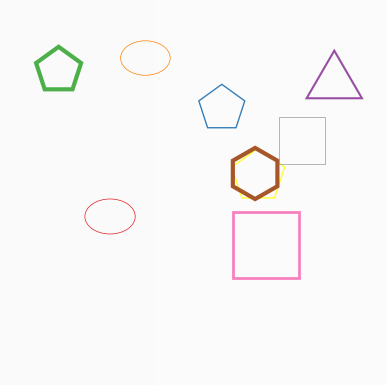[{"shape": "oval", "thickness": 0.5, "radius": 0.32, "center": [0.284, 0.438]}, {"shape": "pentagon", "thickness": 1, "radius": 0.31, "center": [0.572, 0.719]}, {"shape": "pentagon", "thickness": 3, "radius": 0.31, "center": [0.151, 0.817]}, {"shape": "triangle", "thickness": 1.5, "radius": 0.41, "center": [0.863, 0.786]}, {"shape": "oval", "thickness": 0.5, "radius": 0.32, "center": [0.375, 0.849]}, {"shape": "pentagon", "thickness": 1, "radius": 0.36, "center": [0.666, 0.544]}, {"shape": "hexagon", "thickness": 3, "radius": 0.33, "center": [0.658, 0.549]}, {"shape": "square", "thickness": 2, "radius": 0.43, "center": [0.687, 0.363]}, {"shape": "square", "thickness": 0.5, "radius": 0.3, "center": [0.78, 0.635]}]